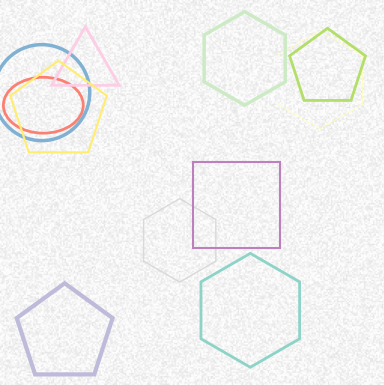[{"shape": "hexagon", "thickness": 2, "radius": 0.74, "center": [0.65, 0.194]}, {"shape": "hexagon", "thickness": 0.5, "radius": 0.64, "center": [0.831, 0.793]}, {"shape": "pentagon", "thickness": 3, "radius": 0.65, "center": [0.168, 0.133]}, {"shape": "oval", "thickness": 2, "radius": 0.52, "center": [0.113, 0.727]}, {"shape": "circle", "thickness": 2.5, "radius": 0.62, "center": [0.108, 0.759]}, {"shape": "pentagon", "thickness": 2, "radius": 0.52, "center": [0.851, 0.823]}, {"shape": "triangle", "thickness": 2, "radius": 0.51, "center": [0.222, 0.829]}, {"shape": "hexagon", "thickness": 1, "radius": 0.54, "center": [0.467, 0.376]}, {"shape": "square", "thickness": 1.5, "radius": 0.56, "center": [0.614, 0.468]}, {"shape": "hexagon", "thickness": 2.5, "radius": 0.61, "center": [0.636, 0.848]}, {"shape": "pentagon", "thickness": 1.5, "radius": 0.66, "center": [0.152, 0.711]}]